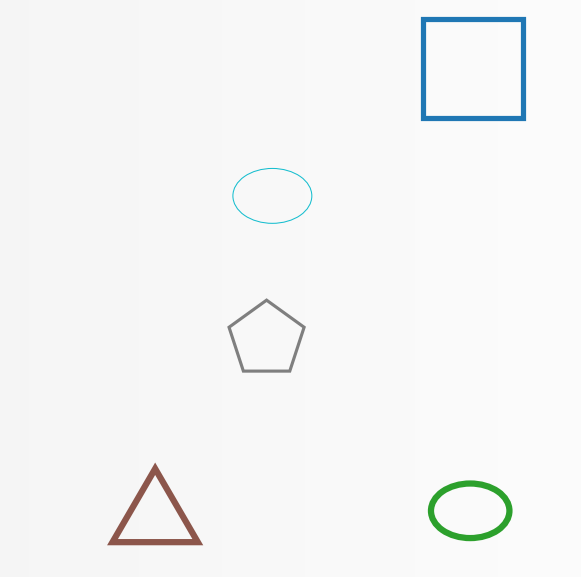[{"shape": "square", "thickness": 2.5, "radius": 0.43, "center": [0.814, 0.88]}, {"shape": "oval", "thickness": 3, "radius": 0.34, "center": [0.809, 0.115]}, {"shape": "triangle", "thickness": 3, "radius": 0.42, "center": [0.267, 0.103]}, {"shape": "pentagon", "thickness": 1.5, "radius": 0.34, "center": [0.459, 0.411]}, {"shape": "oval", "thickness": 0.5, "radius": 0.34, "center": [0.469, 0.66]}]